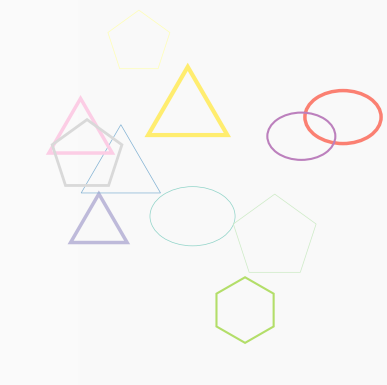[{"shape": "oval", "thickness": 0.5, "radius": 0.55, "center": [0.497, 0.438]}, {"shape": "pentagon", "thickness": 0.5, "radius": 0.42, "center": [0.358, 0.89]}, {"shape": "triangle", "thickness": 2.5, "radius": 0.42, "center": [0.255, 0.412]}, {"shape": "oval", "thickness": 2.5, "radius": 0.49, "center": [0.885, 0.696]}, {"shape": "triangle", "thickness": 0.5, "radius": 0.59, "center": [0.312, 0.558]}, {"shape": "hexagon", "thickness": 1.5, "radius": 0.43, "center": [0.632, 0.195]}, {"shape": "triangle", "thickness": 2.5, "radius": 0.47, "center": [0.208, 0.65]}, {"shape": "pentagon", "thickness": 2, "radius": 0.47, "center": [0.225, 0.595]}, {"shape": "oval", "thickness": 1.5, "radius": 0.44, "center": [0.778, 0.646]}, {"shape": "pentagon", "thickness": 0.5, "radius": 0.56, "center": [0.709, 0.384]}, {"shape": "triangle", "thickness": 3, "radius": 0.59, "center": [0.485, 0.708]}]